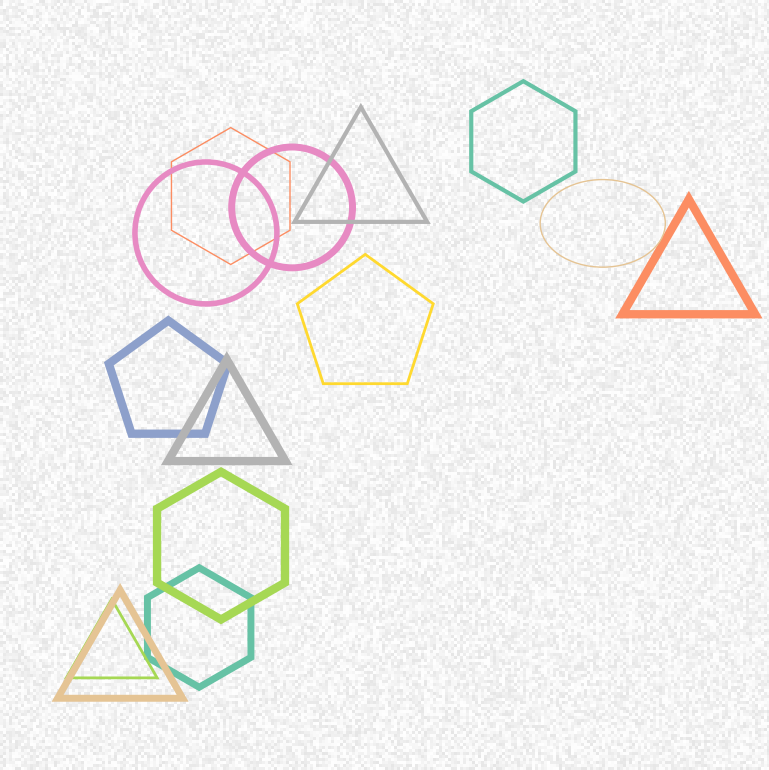[{"shape": "hexagon", "thickness": 2.5, "radius": 0.39, "center": [0.259, 0.185]}, {"shape": "hexagon", "thickness": 1.5, "radius": 0.39, "center": [0.68, 0.816]}, {"shape": "triangle", "thickness": 3, "radius": 0.5, "center": [0.895, 0.642]}, {"shape": "hexagon", "thickness": 0.5, "radius": 0.44, "center": [0.3, 0.745]}, {"shape": "pentagon", "thickness": 3, "radius": 0.41, "center": [0.219, 0.502]}, {"shape": "circle", "thickness": 2.5, "radius": 0.39, "center": [0.379, 0.731]}, {"shape": "circle", "thickness": 2, "radius": 0.46, "center": [0.267, 0.697]}, {"shape": "triangle", "thickness": 1, "radius": 0.34, "center": [0.145, 0.154]}, {"shape": "hexagon", "thickness": 3, "radius": 0.48, "center": [0.287, 0.291]}, {"shape": "pentagon", "thickness": 1, "radius": 0.46, "center": [0.474, 0.577]}, {"shape": "triangle", "thickness": 2.5, "radius": 0.47, "center": [0.156, 0.14]}, {"shape": "oval", "thickness": 0.5, "radius": 0.41, "center": [0.783, 0.71]}, {"shape": "triangle", "thickness": 1.5, "radius": 0.5, "center": [0.469, 0.762]}, {"shape": "triangle", "thickness": 3, "radius": 0.44, "center": [0.295, 0.445]}]